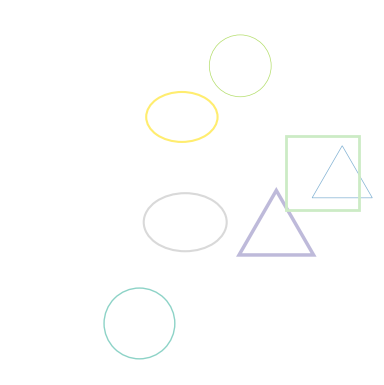[{"shape": "circle", "thickness": 1, "radius": 0.46, "center": [0.362, 0.16]}, {"shape": "triangle", "thickness": 2.5, "radius": 0.56, "center": [0.718, 0.394]}, {"shape": "triangle", "thickness": 0.5, "radius": 0.45, "center": [0.889, 0.531]}, {"shape": "circle", "thickness": 0.5, "radius": 0.4, "center": [0.624, 0.829]}, {"shape": "oval", "thickness": 1.5, "radius": 0.54, "center": [0.481, 0.423]}, {"shape": "square", "thickness": 2, "radius": 0.48, "center": [0.837, 0.55]}, {"shape": "oval", "thickness": 1.5, "radius": 0.46, "center": [0.472, 0.696]}]